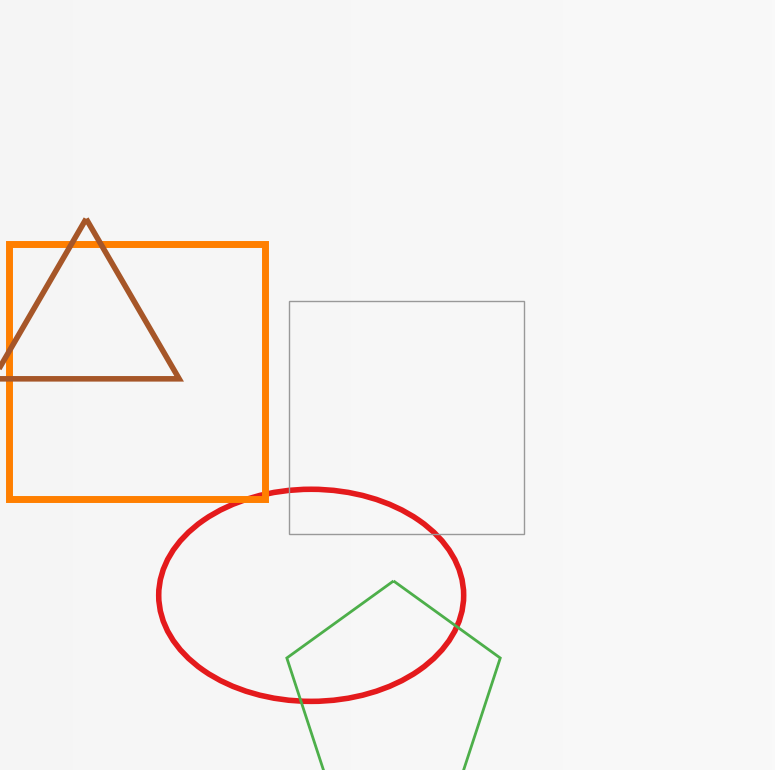[{"shape": "oval", "thickness": 2, "radius": 0.98, "center": [0.402, 0.227]}, {"shape": "pentagon", "thickness": 1, "radius": 0.72, "center": [0.508, 0.101]}, {"shape": "square", "thickness": 2.5, "radius": 0.83, "center": [0.176, 0.517]}, {"shape": "triangle", "thickness": 2, "radius": 0.69, "center": [0.111, 0.577]}, {"shape": "square", "thickness": 0.5, "radius": 0.76, "center": [0.525, 0.458]}]